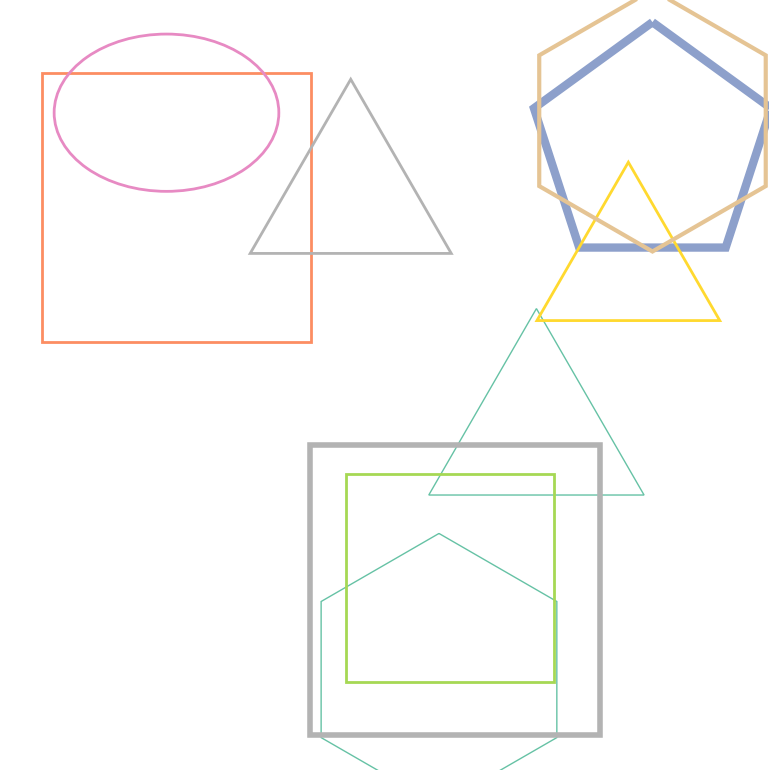[{"shape": "hexagon", "thickness": 0.5, "radius": 0.88, "center": [0.57, 0.13]}, {"shape": "triangle", "thickness": 0.5, "radius": 0.81, "center": [0.697, 0.438]}, {"shape": "square", "thickness": 1, "radius": 0.87, "center": [0.229, 0.73]}, {"shape": "pentagon", "thickness": 3, "radius": 0.81, "center": [0.847, 0.809]}, {"shape": "oval", "thickness": 1, "radius": 0.73, "center": [0.216, 0.854]}, {"shape": "square", "thickness": 1, "radius": 0.67, "center": [0.584, 0.25]}, {"shape": "triangle", "thickness": 1, "radius": 0.69, "center": [0.816, 0.652]}, {"shape": "hexagon", "thickness": 1.5, "radius": 0.85, "center": [0.847, 0.843]}, {"shape": "triangle", "thickness": 1, "radius": 0.75, "center": [0.455, 0.746]}, {"shape": "square", "thickness": 2, "radius": 0.94, "center": [0.591, 0.234]}]